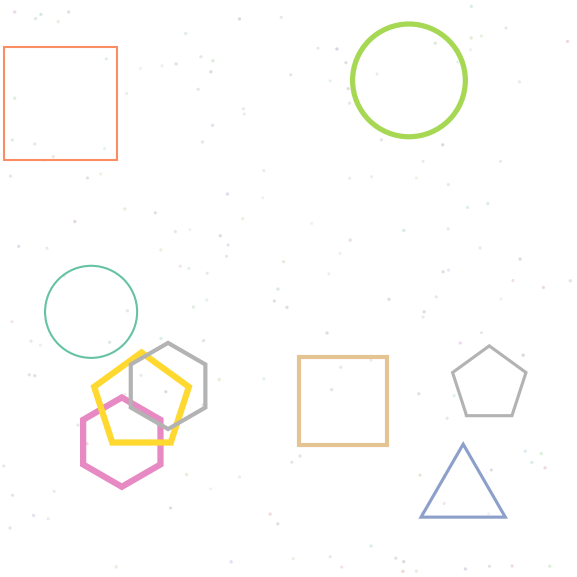[{"shape": "circle", "thickness": 1, "radius": 0.4, "center": [0.158, 0.459]}, {"shape": "square", "thickness": 1, "radius": 0.49, "center": [0.105, 0.82]}, {"shape": "triangle", "thickness": 1.5, "radius": 0.42, "center": [0.802, 0.146]}, {"shape": "hexagon", "thickness": 3, "radius": 0.39, "center": [0.211, 0.234]}, {"shape": "circle", "thickness": 2.5, "radius": 0.49, "center": [0.708, 0.86]}, {"shape": "pentagon", "thickness": 3, "radius": 0.43, "center": [0.245, 0.303]}, {"shape": "square", "thickness": 2, "radius": 0.38, "center": [0.594, 0.305]}, {"shape": "pentagon", "thickness": 1.5, "radius": 0.33, "center": [0.847, 0.333]}, {"shape": "hexagon", "thickness": 2, "radius": 0.37, "center": [0.291, 0.331]}]